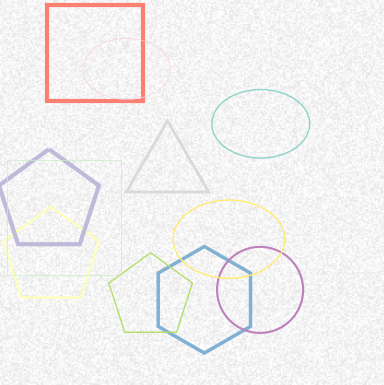[{"shape": "oval", "thickness": 1, "radius": 0.64, "center": [0.677, 0.678]}, {"shape": "pentagon", "thickness": 1.5, "radius": 0.65, "center": [0.133, 0.333]}, {"shape": "pentagon", "thickness": 3, "radius": 0.68, "center": [0.127, 0.476]}, {"shape": "square", "thickness": 3, "radius": 0.63, "center": [0.246, 0.863]}, {"shape": "hexagon", "thickness": 2.5, "radius": 0.69, "center": [0.531, 0.221]}, {"shape": "pentagon", "thickness": 1, "radius": 0.57, "center": [0.391, 0.229]}, {"shape": "oval", "thickness": 0.5, "radius": 0.57, "center": [0.329, 0.821]}, {"shape": "triangle", "thickness": 2, "radius": 0.62, "center": [0.435, 0.563]}, {"shape": "circle", "thickness": 1.5, "radius": 0.56, "center": [0.676, 0.247]}, {"shape": "square", "thickness": 0.5, "radius": 0.74, "center": [0.166, 0.435]}, {"shape": "oval", "thickness": 1, "radius": 0.73, "center": [0.595, 0.379]}]